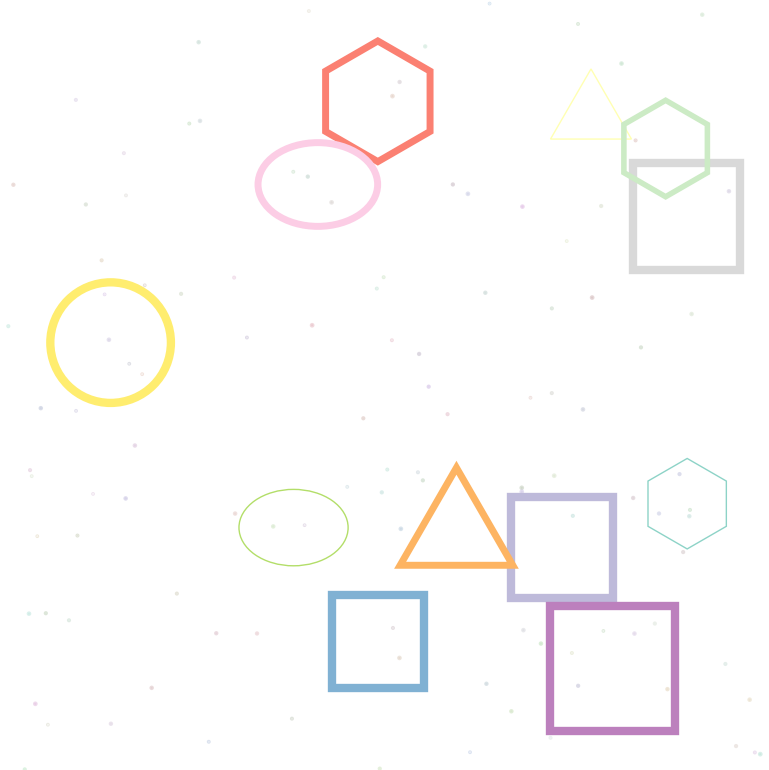[{"shape": "hexagon", "thickness": 0.5, "radius": 0.29, "center": [0.892, 0.346]}, {"shape": "triangle", "thickness": 0.5, "radius": 0.3, "center": [0.768, 0.85]}, {"shape": "square", "thickness": 3, "radius": 0.33, "center": [0.73, 0.289]}, {"shape": "hexagon", "thickness": 2.5, "radius": 0.39, "center": [0.491, 0.868]}, {"shape": "square", "thickness": 3, "radius": 0.3, "center": [0.491, 0.167]}, {"shape": "triangle", "thickness": 2.5, "radius": 0.42, "center": [0.593, 0.308]}, {"shape": "oval", "thickness": 0.5, "radius": 0.35, "center": [0.381, 0.315]}, {"shape": "oval", "thickness": 2.5, "radius": 0.39, "center": [0.413, 0.76]}, {"shape": "square", "thickness": 3, "radius": 0.35, "center": [0.892, 0.719]}, {"shape": "square", "thickness": 3, "radius": 0.4, "center": [0.796, 0.132]}, {"shape": "hexagon", "thickness": 2, "radius": 0.31, "center": [0.864, 0.807]}, {"shape": "circle", "thickness": 3, "radius": 0.39, "center": [0.144, 0.555]}]